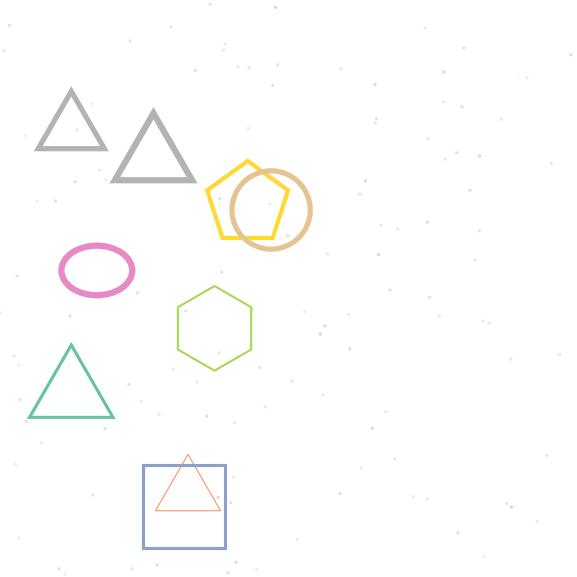[{"shape": "triangle", "thickness": 1.5, "radius": 0.42, "center": [0.123, 0.318]}, {"shape": "triangle", "thickness": 0.5, "radius": 0.33, "center": [0.326, 0.147]}, {"shape": "square", "thickness": 1.5, "radius": 0.36, "center": [0.319, 0.123]}, {"shape": "oval", "thickness": 3, "radius": 0.31, "center": [0.168, 0.531]}, {"shape": "hexagon", "thickness": 1, "radius": 0.37, "center": [0.371, 0.431]}, {"shape": "pentagon", "thickness": 2, "radius": 0.37, "center": [0.429, 0.647]}, {"shape": "circle", "thickness": 2.5, "radius": 0.34, "center": [0.469, 0.635]}, {"shape": "triangle", "thickness": 3, "radius": 0.39, "center": [0.266, 0.726]}, {"shape": "triangle", "thickness": 2.5, "radius": 0.33, "center": [0.123, 0.775]}]